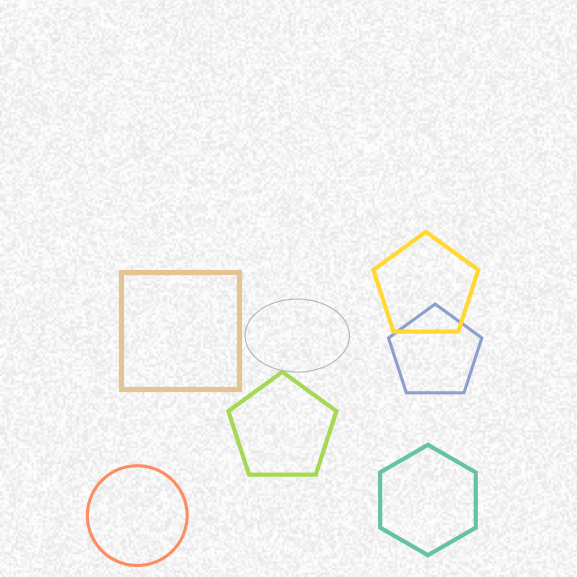[{"shape": "hexagon", "thickness": 2, "radius": 0.48, "center": [0.741, 0.133]}, {"shape": "circle", "thickness": 1.5, "radius": 0.43, "center": [0.238, 0.106]}, {"shape": "pentagon", "thickness": 1.5, "radius": 0.42, "center": [0.754, 0.388]}, {"shape": "pentagon", "thickness": 2, "radius": 0.49, "center": [0.489, 0.257]}, {"shape": "pentagon", "thickness": 2, "radius": 0.48, "center": [0.737, 0.502]}, {"shape": "square", "thickness": 2.5, "radius": 0.51, "center": [0.311, 0.427]}, {"shape": "oval", "thickness": 0.5, "radius": 0.45, "center": [0.515, 0.418]}]